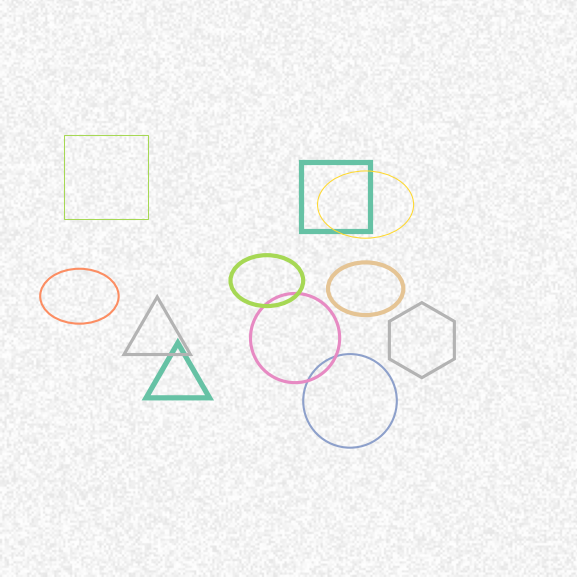[{"shape": "triangle", "thickness": 2.5, "radius": 0.32, "center": [0.308, 0.342]}, {"shape": "square", "thickness": 2.5, "radius": 0.3, "center": [0.582, 0.659]}, {"shape": "oval", "thickness": 1, "radius": 0.34, "center": [0.138, 0.486]}, {"shape": "circle", "thickness": 1, "radius": 0.41, "center": [0.606, 0.305]}, {"shape": "circle", "thickness": 1.5, "radius": 0.39, "center": [0.511, 0.414]}, {"shape": "oval", "thickness": 2, "radius": 0.31, "center": [0.462, 0.513]}, {"shape": "square", "thickness": 0.5, "radius": 0.37, "center": [0.184, 0.693]}, {"shape": "oval", "thickness": 0.5, "radius": 0.42, "center": [0.633, 0.645]}, {"shape": "oval", "thickness": 2, "radius": 0.33, "center": [0.633, 0.499]}, {"shape": "hexagon", "thickness": 1.5, "radius": 0.32, "center": [0.73, 0.41]}, {"shape": "triangle", "thickness": 1.5, "radius": 0.33, "center": [0.272, 0.418]}]